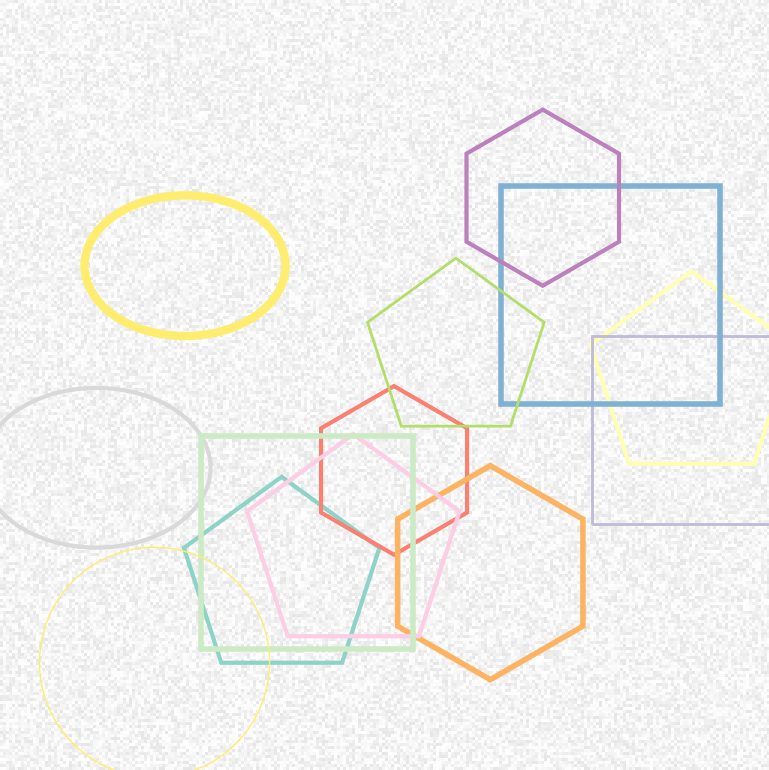[{"shape": "pentagon", "thickness": 1.5, "radius": 0.67, "center": [0.366, 0.247]}, {"shape": "pentagon", "thickness": 1.5, "radius": 0.69, "center": [0.898, 0.51]}, {"shape": "square", "thickness": 1, "radius": 0.61, "center": [0.891, 0.442]}, {"shape": "hexagon", "thickness": 1.5, "radius": 0.55, "center": [0.512, 0.389]}, {"shape": "square", "thickness": 2, "radius": 0.71, "center": [0.793, 0.617]}, {"shape": "hexagon", "thickness": 2, "radius": 0.69, "center": [0.637, 0.256]}, {"shape": "pentagon", "thickness": 1, "radius": 0.6, "center": [0.592, 0.544]}, {"shape": "pentagon", "thickness": 1.5, "radius": 0.73, "center": [0.459, 0.291]}, {"shape": "oval", "thickness": 1.5, "radius": 0.74, "center": [0.125, 0.393]}, {"shape": "hexagon", "thickness": 1.5, "radius": 0.57, "center": [0.705, 0.743]}, {"shape": "square", "thickness": 2, "radius": 0.69, "center": [0.398, 0.295]}, {"shape": "circle", "thickness": 0.5, "radius": 0.75, "center": [0.201, 0.14]}, {"shape": "oval", "thickness": 3, "radius": 0.65, "center": [0.24, 0.655]}]